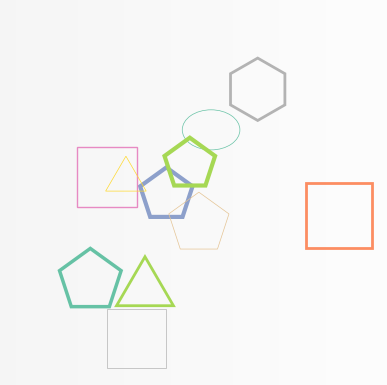[{"shape": "oval", "thickness": 0.5, "radius": 0.37, "center": [0.545, 0.663]}, {"shape": "pentagon", "thickness": 2.5, "radius": 0.42, "center": [0.233, 0.271]}, {"shape": "square", "thickness": 2, "radius": 0.43, "center": [0.874, 0.44]}, {"shape": "pentagon", "thickness": 3, "radius": 0.36, "center": [0.429, 0.494]}, {"shape": "square", "thickness": 1, "radius": 0.39, "center": [0.276, 0.539]}, {"shape": "triangle", "thickness": 2, "radius": 0.42, "center": [0.374, 0.248]}, {"shape": "pentagon", "thickness": 3, "radius": 0.34, "center": [0.49, 0.574]}, {"shape": "triangle", "thickness": 0.5, "radius": 0.3, "center": [0.325, 0.534]}, {"shape": "pentagon", "thickness": 0.5, "radius": 0.41, "center": [0.513, 0.419]}, {"shape": "square", "thickness": 0.5, "radius": 0.38, "center": [0.352, 0.121]}, {"shape": "hexagon", "thickness": 2, "radius": 0.41, "center": [0.665, 0.768]}]